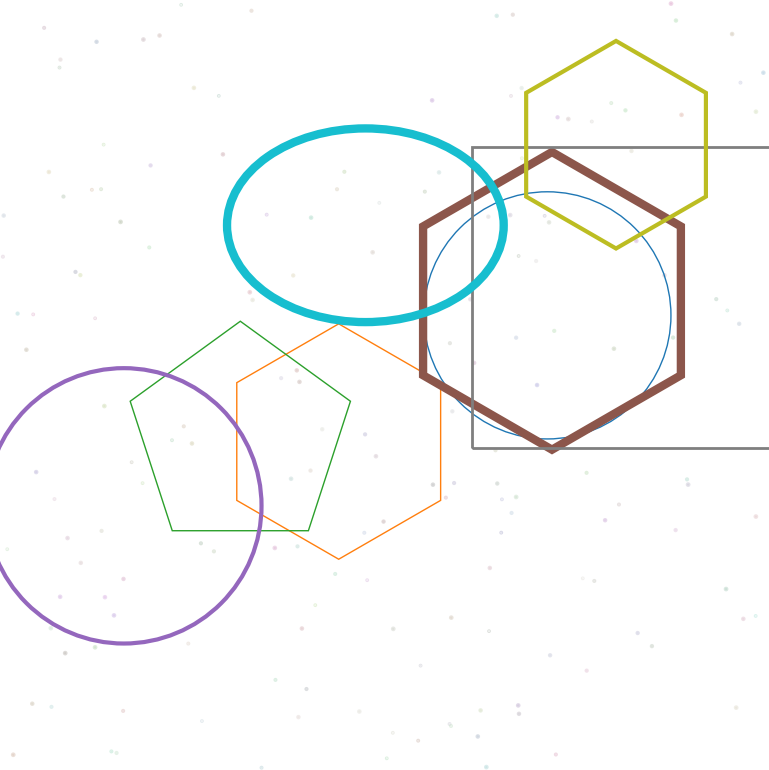[{"shape": "circle", "thickness": 0.5, "radius": 0.8, "center": [0.711, 0.59]}, {"shape": "hexagon", "thickness": 0.5, "radius": 0.76, "center": [0.44, 0.427]}, {"shape": "pentagon", "thickness": 0.5, "radius": 0.75, "center": [0.312, 0.432]}, {"shape": "circle", "thickness": 1.5, "radius": 0.89, "center": [0.161, 0.343]}, {"shape": "hexagon", "thickness": 3, "radius": 0.97, "center": [0.717, 0.609]}, {"shape": "square", "thickness": 1, "radius": 0.98, "center": [0.808, 0.613]}, {"shape": "hexagon", "thickness": 1.5, "radius": 0.67, "center": [0.8, 0.812]}, {"shape": "oval", "thickness": 3, "radius": 0.9, "center": [0.475, 0.707]}]